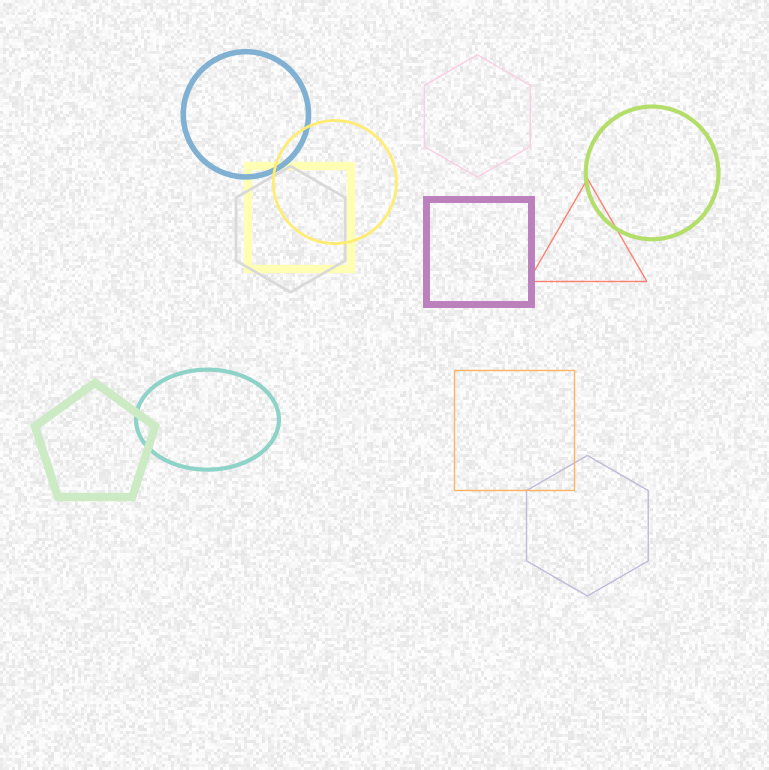[{"shape": "oval", "thickness": 1.5, "radius": 0.46, "center": [0.269, 0.455]}, {"shape": "square", "thickness": 3, "radius": 0.33, "center": [0.388, 0.717]}, {"shape": "hexagon", "thickness": 0.5, "radius": 0.46, "center": [0.763, 0.317]}, {"shape": "triangle", "thickness": 0.5, "radius": 0.44, "center": [0.763, 0.679]}, {"shape": "circle", "thickness": 2, "radius": 0.41, "center": [0.319, 0.852]}, {"shape": "square", "thickness": 0.5, "radius": 0.39, "center": [0.668, 0.441]}, {"shape": "circle", "thickness": 1.5, "radius": 0.43, "center": [0.847, 0.775]}, {"shape": "hexagon", "thickness": 0.5, "radius": 0.4, "center": [0.62, 0.849]}, {"shape": "hexagon", "thickness": 1, "radius": 0.41, "center": [0.377, 0.702]}, {"shape": "square", "thickness": 2.5, "radius": 0.34, "center": [0.621, 0.673]}, {"shape": "pentagon", "thickness": 3, "radius": 0.41, "center": [0.123, 0.421]}, {"shape": "circle", "thickness": 1, "radius": 0.4, "center": [0.435, 0.764]}]